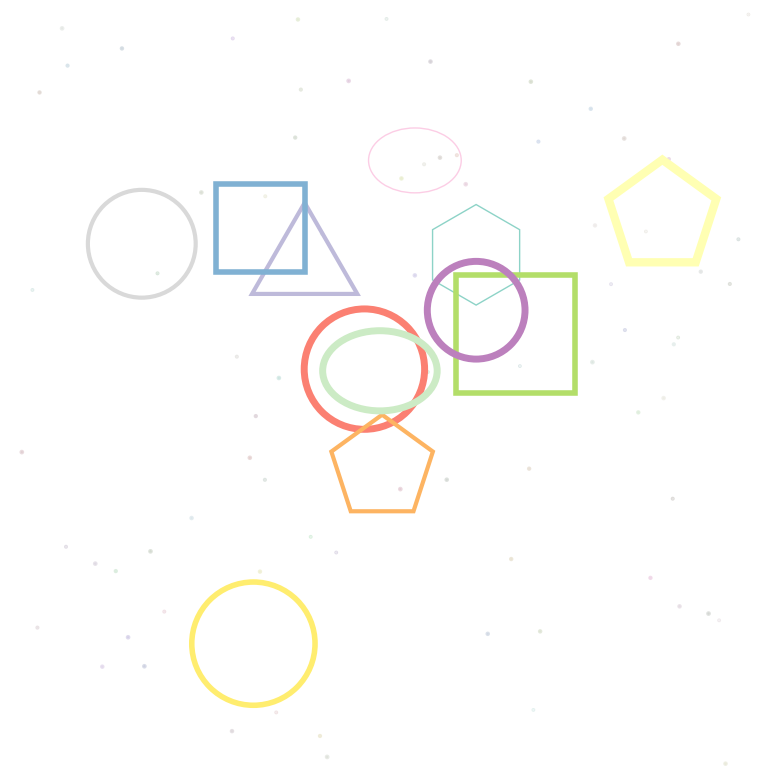[{"shape": "hexagon", "thickness": 0.5, "radius": 0.33, "center": [0.618, 0.669]}, {"shape": "pentagon", "thickness": 3, "radius": 0.37, "center": [0.86, 0.719]}, {"shape": "triangle", "thickness": 1.5, "radius": 0.39, "center": [0.396, 0.658]}, {"shape": "circle", "thickness": 2.5, "radius": 0.39, "center": [0.473, 0.521]}, {"shape": "square", "thickness": 2, "radius": 0.29, "center": [0.338, 0.704]}, {"shape": "pentagon", "thickness": 1.5, "radius": 0.35, "center": [0.496, 0.392]}, {"shape": "square", "thickness": 2, "radius": 0.38, "center": [0.67, 0.566]}, {"shape": "oval", "thickness": 0.5, "radius": 0.3, "center": [0.539, 0.792]}, {"shape": "circle", "thickness": 1.5, "radius": 0.35, "center": [0.184, 0.683]}, {"shape": "circle", "thickness": 2.5, "radius": 0.32, "center": [0.618, 0.597]}, {"shape": "oval", "thickness": 2.5, "radius": 0.37, "center": [0.493, 0.518]}, {"shape": "circle", "thickness": 2, "radius": 0.4, "center": [0.329, 0.164]}]